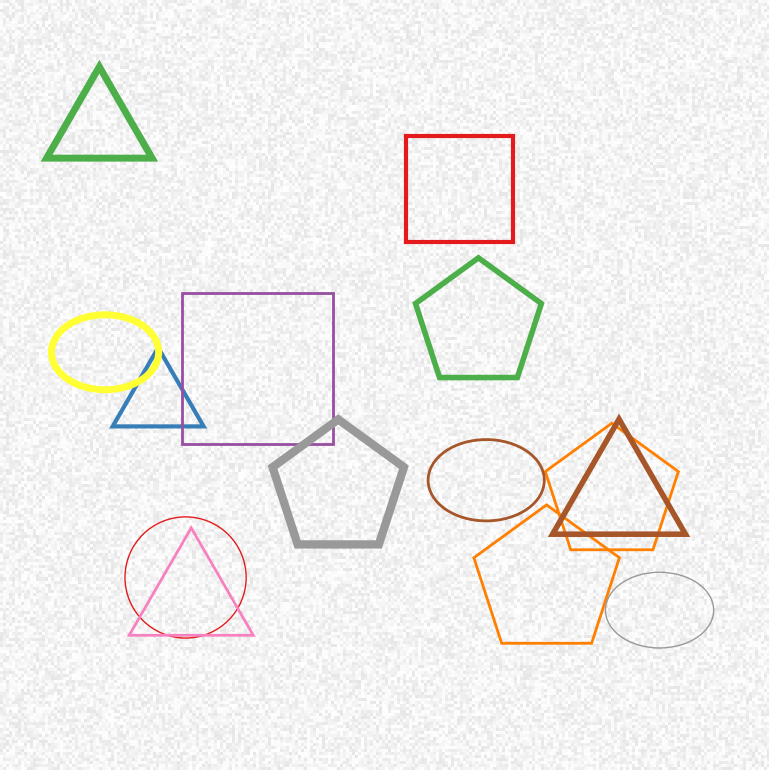[{"shape": "circle", "thickness": 0.5, "radius": 0.39, "center": [0.241, 0.25]}, {"shape": "square", "thickness": 1.5, "radius": 0.34, "center": [0.597, 0.755]}, {"shape": "triangle", "thickness": 1.5, "radius": 0.34, "center": [0.205, 0.48]}, {"shape": "triangle", "thickness": 2.5, "radius": 0.4, "center": [0.129, 0.834]}, {"shape": "pentagon", "thickness": 2, "radius": 0.43, "center": [0.621, 0.579]}, {"shape": "square", "thickness": 1, "radius": 0.49, "center": [0.334, 0.522]}, {"shape": "pentagon", "thickness": 1, "radius": 0.45, "center": [0.795, 0.36]}, {"shape": "pentagon", "thickness": 1, "radius": 0.5, "center": [0.71, 0.245]}, {"shape": "oval", "thickness": 2.5, "radius": 0.35, "center": [0.136, 0.542]}, {"shape": "oval", "thickness": 1, "radius": 0.38, "center": [0.631, 0.376]}, {"shape": "triangle", "thickness": 2, "radius": 0.5, "center": [0.804, 0.356]}, {"shape": "triangle", "thickness": 1, "radius": 0.47, "center": [0.248, 0.221]}, {"shape": "oval", "thickness": 0.5, "radius": 0.35, "center": [0.857, 0.208]}, {"shape": "pentagon", "thickness": 3, "radius": 0.45, "center": [0.439, 0.366]}]